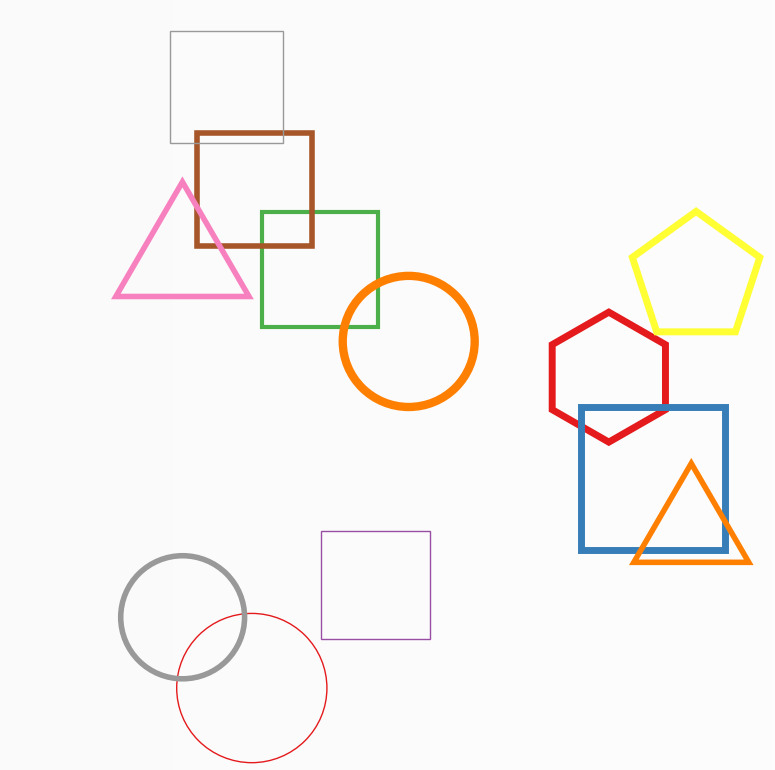[{"shape": "hexagon", "thickness": 2.5, "radius": 0.42, "center": [0.786, 0.51]}, {"shape": "circle", "thickness": 0.5, "radius": 0.48, "center": [0.325, 0.106]}, {"shape": "square", "thickness": 2.5, "radius": 0.46, "center": [0.842, 0.378]}, {"shape": "square", "thickness": 1.5, "radius": 0.37, "center": [0.413, 0.65]}, {"shape": "square", "thickness": 0.5, "radius": 0.35, "center": [0.484, 0.241]}, {"shape": "circle", "thickness": 3, "radius": 0.43, "center": [0.527, 0.557]}, {"shape": "triangle", "thickness": 2, "radius": 0.43, "center": [0.892, 0.313]}, {"shape": "pentagon", "thickness": 2.5, "radius": 0.43, "center": [0.898, 0.639]}, {"shape": "square", "thickness": 2, "radius": 0.37, "center": [0.328, 0.754]}, {"shape": "triangle", "thickness": 2, "radius": 0.5, "center": [0.235, 0.665]}, {"shape": "circle", "thickness": 2, "radius": 0.4, "center": [0.236, 0.198]}, {"shape": "square", "thickness": 0.5, "radius": 0.36, "center": [0.292, 0.887]}]